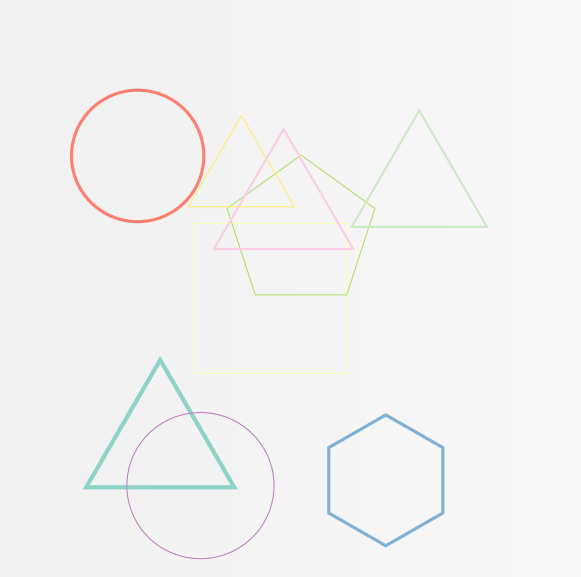[{"shape": "triangle", "thickness": 2, "radius": 0.74, "center": [0.276, 0.229]}, {"shape": "square", "thickness": 0.5, "radius": 0.65, "center": [0.464, 0.483]}, {"shape": "circle", "thickness": 1.5, "radius": 0.57, "center": [0.237, 0.729]}, {"shape": "hexagon", "thickness": 1.5, "radius": 0.57, "center": [0.664, 0.167]}, {"shape": "pentagon", "thickness": 0.5, "radius": 0.67, "center": [0.518, 0.597]}, {"shape": "triangle", "thickness": 1, "radius": 0.69, "center": [0.488, 0.637]}, {"shape": "circle", "thickness": 0.5, "radius": 0.63, "center": [0.345, 0.158]}, {"shape": "triangle", "thickness": 1, "radius": 0.67, "center": [0.721, 0.673]}, {"shape": "triangle", "thickness": 0.5, "radius": 0.53, "center": [0.415, 0.694]}]